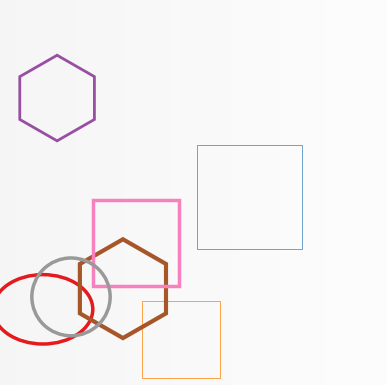[{"shape": "oval", "thickness": 2.5, "radius": 0.64, "center": [0.111, 0.197]}, {"shape": "square", "thickness": 0.5, "radius": 0.68, "center": [0.643, 0.488]}, {"shape": "hexagon", "thickness": 2, "radius": 0.56, "center": [0.147, 0.745]}, {"shape": "square", "thickness": 0.5, "radius": 0.51, "center": [0.468, 0.118]}, {"shape": "hexagon", "thickness": 3, "radius": 0.64, "center": [0.317, 0.25]}, {"shape": "square", "thickness": 2.5, "radius": 0.56, "center": [0.351, 0.368]}, {"shape": "circle", "thickness": 2.5, "radius": 0.51, "center": [0.183, 0.229]}]